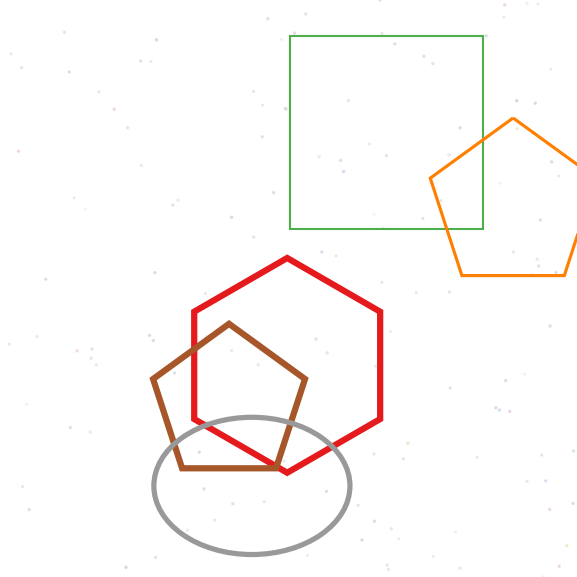[{"shape": "hexagon", "thickness": 3, "radius": 0.93, "center": [0.497, 0.366]}, {"shape": "square", "thickness": 1, "radius": 0.84, "center": [0.67, 0.77]}, {"shape": "pentagon", "thickness": 1.5, "radius": 0.75, "center": [0.889, 0.644]}, {"shape": "pentagon", "thickness": 3, "radius": 0.69, "center": [0.397, 0.3]}, {"shape": "oval", "thickness": 2.5, "radius": 0.85, "center": [0.436, 0.158]}]